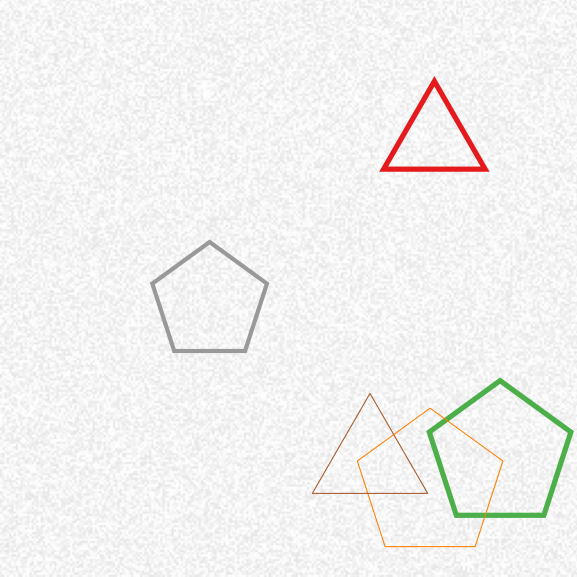[{"shape": "triangle", "thickness": 2.5, "radius": 0.51, "center": [0.752, 0.757]}, {"shape": "pentagon", "thickness": 2.5, "radius": 0.64, "center": [0.866, 0.211]}, {"shape": "pentagon", "thickness": 0.5, "radius": 0.66, "center": [0.745, 0.16]}, {"shape": "triangle", "thickness": 0.5, "radius": 0.58, "center": [0.641, 0.202]}, {"shape": "pentagon", "thickness": 2, "radius": 0.52, "center": [0.363, 0.476]}]